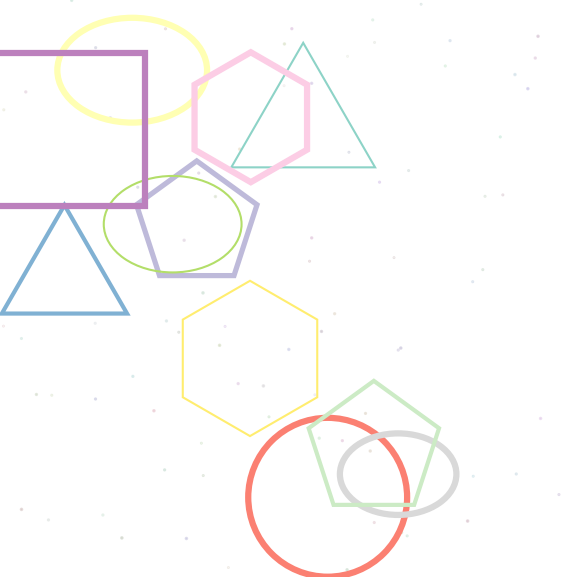[{"shape": "triangle", "thickness": 1, "radius": 0.72, "center": [0.525, 0.781]}, {"shape": "oval", "thickness": 3, "radius": 0.65, "center": [0.229, 0.878]}, {"shape": "pentagon", "thickness": 2.5, "radius": 0.55, "center": [0.341, 0.611]}, {"shape": "circle", "thickness": 3, "radius": 0.69, "center": [0.567, 0.138]}, {"shape": "triangle", "thickness": 2, "radius": 0.63, "center": [0.112, 0.519]}, {"shape": "oval", "thickness": 1, "radius": 0.6, "center": [0.299, 0.611]}, {"shape": "hexagon", "thickness": 3, "radius": 0.56, "center": [0.434, 0.796]}, {"shape": "oval", "thickness": 3, "radius": 0.5, "center": [0.689, 0.178]}, {"shape": "square", "thickness": 3, "radius": 0.66, "center": [0.119, 0.775]}, {"shape": "pentagon", "thickness": 2, "radius": 0.59, "center": [0.647, 0.221]}, {"shape": "hexagon", "thickness": 1, "radius": 0.67, "center": [0.433, 0.378]}]